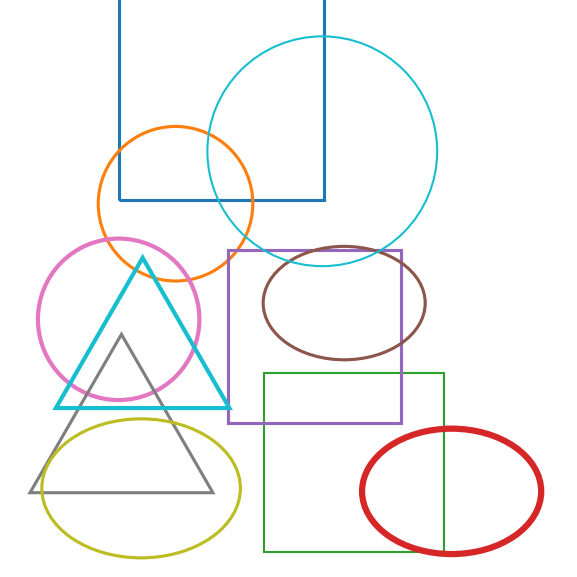[{"shape": "square", "thickness": 1.5, "radius": 0.89, "center": [0.383, 0.83]}, {"shape": "circle", "thickness": 1.5, "radius": 0.67, "center": [0.304, 0.646]}, {"shape": "square", "thickness": 1, "radius": 0.78, "center": [0.612, 0.198]}, {"shape": "oval", "thickness": 3, "radius": 0.78, "center": [0.782, 0.148]}, {"shape": "square", "thickness": 1.5, "radius": 0.75, "center": [0.544, 0.417]}, {"shape": "oval", "thickness": 1.5, "radius": 0.7, "center": [0.596, 0.474]}, {"shape": "circle", "thickness": 2, "radius": 0.7, "center": [0.205, 0.446]}, {"shape": "triangle", "thickness": 1.5, "radius": 0.91, "center": [0.21, 0.237]}, {"shape": "oval", "thickness": 1.5, "radius": 0.86, "center": [0.244, 0.153]}, {"shape": "triangle", "thickness": 2, "radius": 0.87, "center": [0.247, 0.379]}, {"shape": "circle", "thickness": 1, "radius": 0.99, "center": [0.558, 0.737]}]